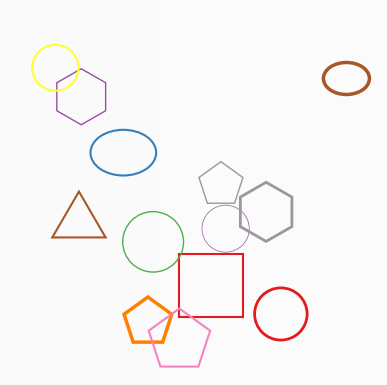[{"shape": "square", "thickness": 1.5, "radius": 0.41, "center": [0.545, 0.258]}, {"shape": "circle", "thickness": 2, "radius": 0.34, "center": [0.725, 0.185]}, {"shape": "oval", "thickness": 1.5, "radius": 0.42, "center": [0.318, 0.604]}, {"shape": "circle", "thickness": 1, "radius": 0.39, "center": [0.395, 0.372]}, {"shape": "hexagon", "thickness": 1, "radius": 0.36, "center": [0.21, 0.749]}, {"shape": "circle", "thickness": 0.5, "radius": 0.3, "center": [0.582, 0.406]}, {"shape": "pentagon", "thickness": 2.5, "radius": 0.32, "center": [0.382, 0.164]}, {"shape": "circle", "thickness": 1.5, "radius": 0.3, "center": [0.143, 0.824]}, {"shape": "triangle", "thickness": 1.5, "radius": 0.4, "center": [0.204, 0.423]}, {"shape": "oval", "thickness": 2.5, "radius": 0.3, "center": [0.894, 0.796]}, {"shape": "pentagon", "thickness": 1.5, "radius": 0.42, "center": [0.463, 0.115]}, {"shape": "hexagon", "thickness": 2, "radius": 0.38, "center": [0.687, 0.45]}, {"shape": "pentagon", "thickness": 1, "radius": 0.3, "center": [0.57, 0.52]}]